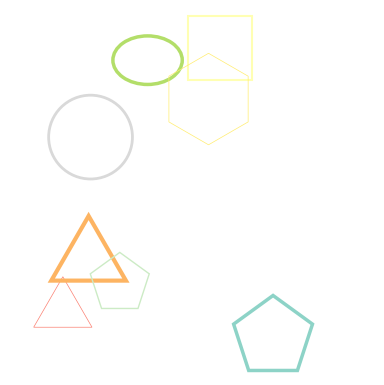[{"shape": "pentagon", "thickness": 2.5, "radius": 0.54, "center": [0.709, 0.125]}, {"shape": "square", "thickness": 1.5, "radius": 0.42, "center": [0.572, 0.876]}, {"shape": "triangle", "thickness": 0.5, "radius": 0.44, "center": [0.163, 0.194]}, {"shape": "triangle", "thickness": 3, "radius": 0.56, "center": [0.23, 0.327]}, {"shape": "oval", "thickness": 2.5, "radius": 0.45, "center": [0.383, 0.844]}, {"shape": "circle", "thickness": 2, "radius": 0.54, "center": [0.235, 0.644]}, {"shape": "pentagon", "thickness": 1, "radius": 0.4, "center": [0.311, 0.264]}, {"shape": "hexagon", "thickness": 0.5, "radius": 0.59, "center": [0.542, 0.743]}]